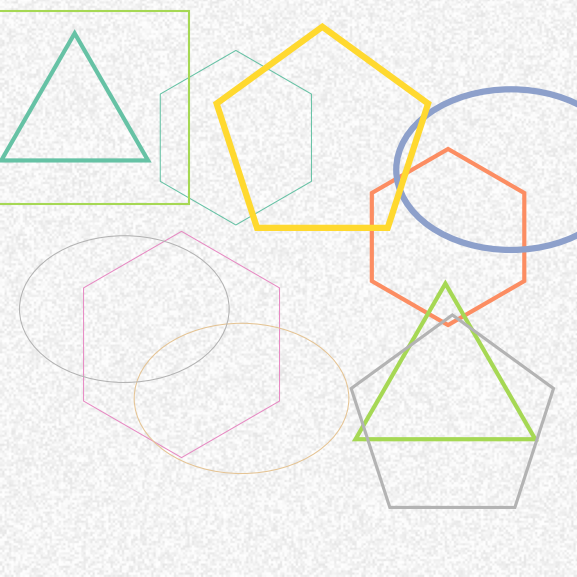[{"shape": "triangle", "thickness": 2, "radius": 0.73, "center": [0.129, 0.795]}, {"shape": "hexagon", "thickness": 0.5, "radius": 0.76, "center": [0.408, 0.761]}, {"shape": "hexagon", "thickness": 2, "radius": 0.76, "center": [0.776, 0.589]}, {"shape": "oval", "thickness": 3, "radius": 0.99, "center": [0.885, 0.705]}, {"shape": "hexagon", "thickness": 0.5, "radius": 0.98, "center": [0.314, 0.403]}, {"shape": "square", "thickness": 1, "radius": 0.84, "center": [0.161, 0.813]}, {"shape": "triangle", "thickness": 2, "radius": 0.9, "center": [0.771, 0.328]}, {"shape": "pentagon", "thickness": 3, "radius": 0.96, "center": [0.558, 0.76]}, {"shape": "oval", "thickness": 0.5, "radius": 0.93, "center": [0.418, 0.309]}, {"shape": "oval", "thickness": 0.5, "radius": 0.91, "center": [0.215, 0.464]}, {"shape": "pentagon", "thickness": 1.5, "radius": 0.92, "center": [0.783, 0.27]}]